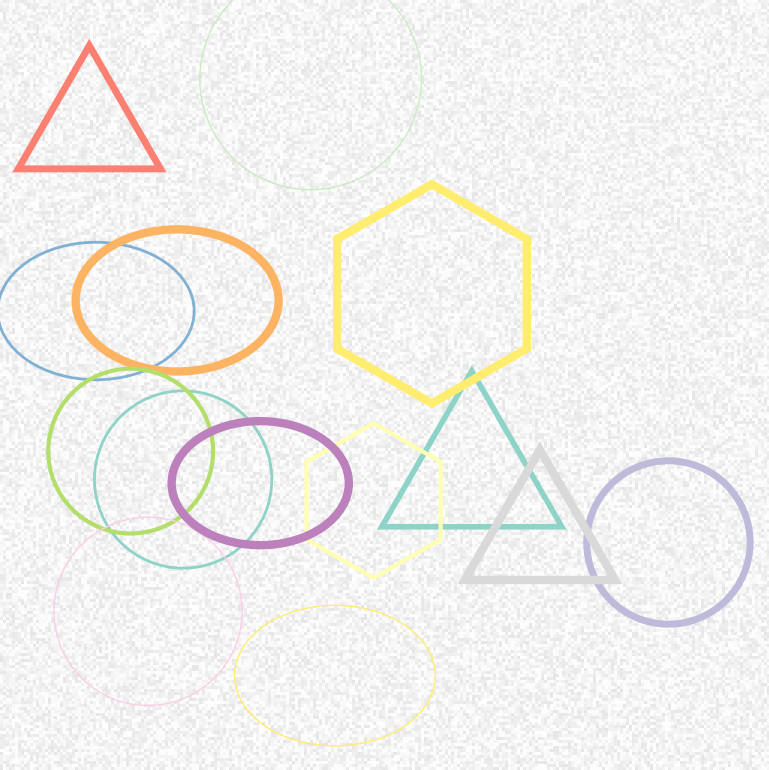[{"shape": "triangle", "thickness": 2, "radius": 0.68, "center": [0.613, 0.383]}, {"shape": "circle", "thickness": 1, "radius": 0.58, "center": [0.238, 0.377]}, {"shape": "hexagon", "thickness": 1.5, "radius": 0.5, "center": [0.485, 0.35]}, {"shape": "circle", "thickness": 2.5, "radius": 0.53, "center": [0.868, 0.295]}, {"shape": "triangle", "thickness": 2.5, "radius": 0.53, "center": [0.116, 0.834]}, {"shape": "oval", "thickness": 1, "radius": 0.64, "center": [0.125, 0.596]}, {"shape": "oval", "thickness": 3, "radius": 0.66, "center": [0.23, 0.61]}, {"shape": "circle", "thickness": 1.5, "radius": 0.54, "center": [0.17, 0.414]}, {"shape": "circle", "thickness": 0.5, "radius": 0.61, "center": [0.192, 0.206]}, {"shape": "triangle", "thickness": 3, "radius": 0.56, "center": [0.701, 0.303]}, {"shape": "oval", "thickness": 3, "radius": 0.58, "center": [0.338, 0.373]}, {"shape": "circle", "thickness": 0.5, "radius": 0.72, "center": [0.403, 0.898]}, {"shape": "oval", "thickness": 0.5, "radius": 0.65, "center": [0.435, 0.123]}, {"shape": "hexagon", "thickness": 3, "radius": 0.71, "center": [0.561, 0.618]}]